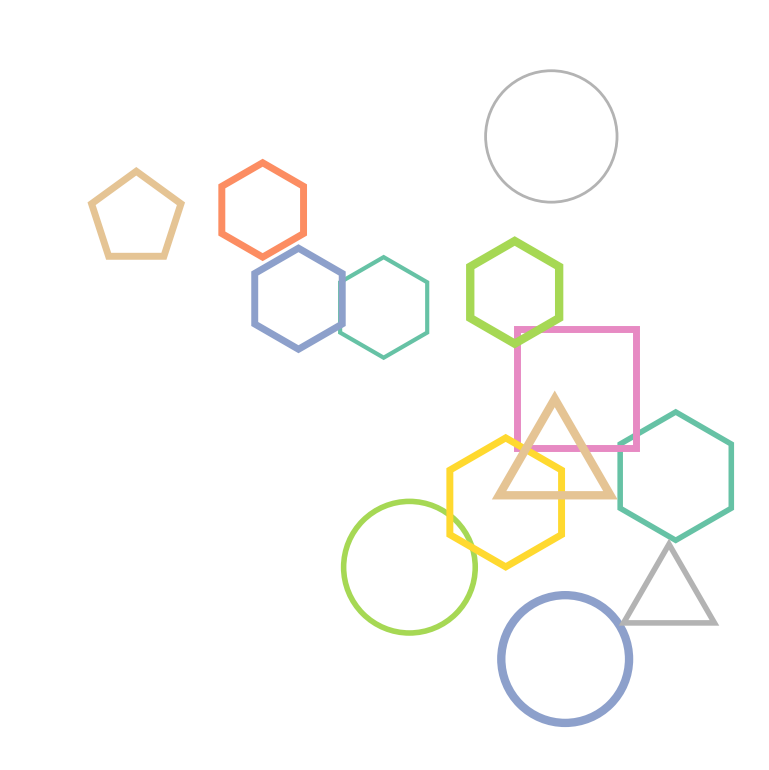[{"shape": "hexagon", "thickness": 2, "radius": 0.42, "center": [0.878, 0.382]}, {"shape": "hexagon", "thickness": 1.5, "radius": 0.33, "center": [0.498, 0.601]}, {"shape": "hexagon", "thickness": 2.5, "radius": 0.31, "center": [0.341, 0.727]}, {"shape": "hexagon", "thickness": 2.5, "radius": 0.33, "center": [0.388, 0.612]}, {"shape": "circle", "thickness": 3, "radius": 0.41, "center": [0.734, 0.144]}, {"shape": "square", "thickness": 2.5, "radius": 0.39, "center": [0.749, 0.495]}, {"shape": "circle", "thickness": 2, "radius": 0.43, "center": [0.532, 0.263]}, {"shape": "hexagon", "thickness": 3, "radius": 0.33, "center": [0.668, 0.62]}, {"shape": "hexagon", "thickness": 2.5, "radius": 0.42, "center": [0.657, 0.348]}, {"shape": "triangle", "thickness": 3, "radius": 0.42, "center": [0.72, 0.399]}, {"shape": "pentagon", "thickness": 2.5, "radius": 0.31, "center": [0.177, 0.717]}, {"shape": "circle", "thickness": 1, "radius": 0.43, "center": [0.716, 0.823]}, {"shape": "triangle", "thickness": 2, "radius": 0.34, "center": [0.869, 0.225]}]